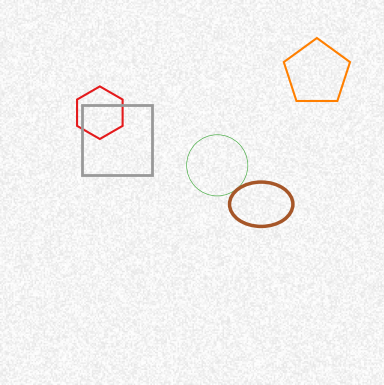[{"shape": "hexagon", "thickness": 1.5, "radius": 0.34, "center": [0.259, 0.707]}, {"shape": "circle", "thickness": 0.5, "radius": 0.4, "center": [0.564, 0.571]}, {"shape": "pentagon", "thickness": 1.5, "radius": 0.45, "center": [0.823, 0.811]}, {"shape": "oval", "thickness": 2.5, "radius": 0.41, "center": [0.678, 0.469]}, {"shape": "square", "thickness": 2, "radius": 0.45, "center": [0.304, 0.637]}]